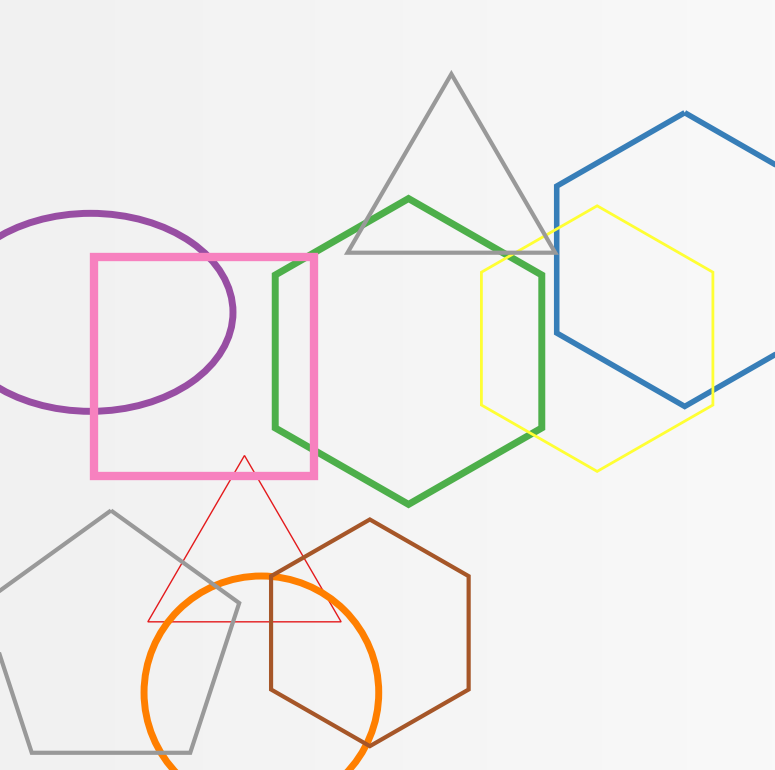[{"shape": "triangle", "thickness": 0.5, "radius": 0.72, "center": [0.315, 0.264]}, {"shape": "hexagon", "thickness": 2, "radius": 0.95, "center": [0.884, 0.663]}, {"shape": "hexagon", "thickness": 2.5, "radius": 0.99, "center": [0.527, 0.544]}, {"shape": "oval", "thickness": 2.5, "radius": 0.92, "center": [0.117, 0.594]}, {"shape": "circle", "thickness": 2.5, "radius": 0.76, "center": [0.337, 0.101]}, {"shape": "hexagon", "thickness": 1, "radius": 0.86, "center": [0.771, 0.56]}, {"shape": "hexagon", "thickness": 1.5, "radius": 0.74, "center": [0.477, 0.178]}, {"shape": "square", "thickness": 3, "radius": 0.71, "center": [0.263, 0.524]}, {"shape": "pentagon", "thickness": 1.5, "radius": 0.87, "center": [0.143, 0.163]}, {"shape": "triangle", "thickness": 1.5, "radius": 0.77, "center": [0.582, 0.749]}]